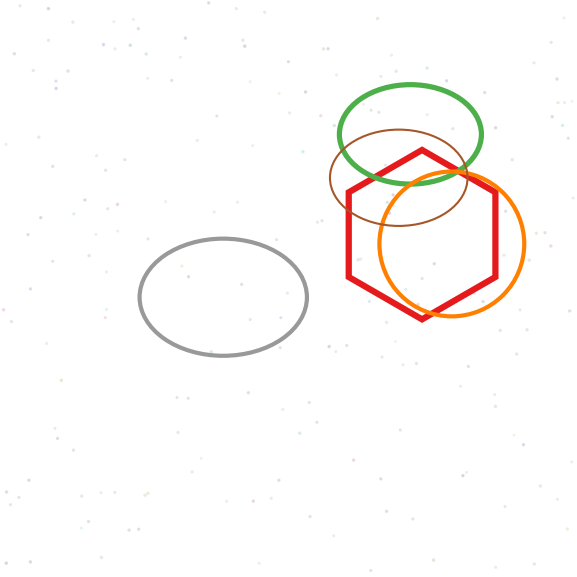[{"shape": "hexagon", "thickness": 3, "radius": 0.73, "center": [0.731, 0.593]}, {"shape": "oval", "thickness": 2.5, "radius": 0.61, "center": [0.711, 0.766]}, {"shape": "circle", "thickness": 2, "radius": 0.63, "center": [0.782, 0.577]}, {"shape": "oval", "thickness": 1, "radius": 0.6, "center": [0.69, 0.691]}, {"shape": "oval", "thickness": 2, "radius": 0.72, "center": [0.387, 0.484]}]